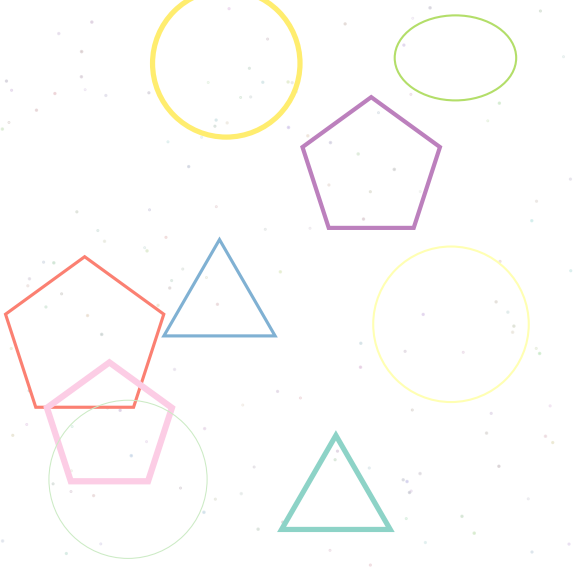[{"shape": "triangle", "thickness": 2.5, "radius": 0.54, "center": [0.582, 0.137]}, {"shape": "circle", "thickness": 1, "radius": 0.67, "center": [0.781, 0.438]}, {"shape": "pentagon", "thickness": 1.5, "radius": 0.72, "center": [0.147, 0.41]}, {"shape": "triangle", "thickness": 1.5, "radius": 0.56, "center": [0.38, 0.473]}, {"shape": "oval", "thickness": 1, "radius": 0.53, "center": [0.789, 0.899]}, {"shape": "pentagon", "thickness": 3, "radius": 0.57, "center": [0.189, 0.258]}, {"shape": "pentagon", "thickness": 2, "radius": 0.63, "center": [0.643, 0.706]}, {"shape": "circle", "thickness": 0.5, "radius": 0.68, "center": [0.222, 0.169]}, {"shape": "circle", "thickness": 2.5, "radius": 0.64, "center": [0.392, 0.889]}]